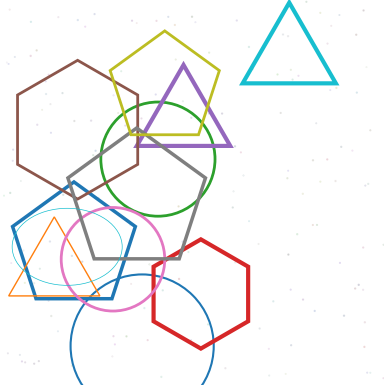[{"shape": "circle", "thickness": 1.5, "radius": 0.93, "center": [0.369, 0.101]}, {"shape": "pentagon", "thickness": 2.5, "radius": 0.84, "center": [0.192, 0.36]}, {"shape": "triangle", "thickness": 1, "radius": 0.68, "center": [0.141, 0.3]}, {"shape": "circle", "thickness": 2, "radius": 0.74, "center": [0.41, 0.587]}, {"shape": "hexagon", "thickness": 3, "radius": 0.71, "center": [0.522, 0.236]}, {"shape": "triangle", "thickness": 3, "radius": 0.7, "center": [0.477, 0.691]}, {"shape": "hexagon", "thickness": 2, "radius": 0.9, "center": [0.202, 0.663]}, {"shape": "circle", "thickness": 2, "radius": 0.67, "center": [0.293, 0.327]}, {"shape": "pentagon", "thickness": 2.5, "radius": 0.94, "center": [0.355, 0.48]}, {"shape": "pentagon", "thickness": 2, "radius": 0.75, "center": [0.428, 0.771]}, {"shape": "triangle", "thickness": 3, "radius": 0.7, "center": [0.751, 0.853]}, {"shape": "oval", "thickness": 0.5, "radius": 0.71, "center": [0.174, 0.359]}]